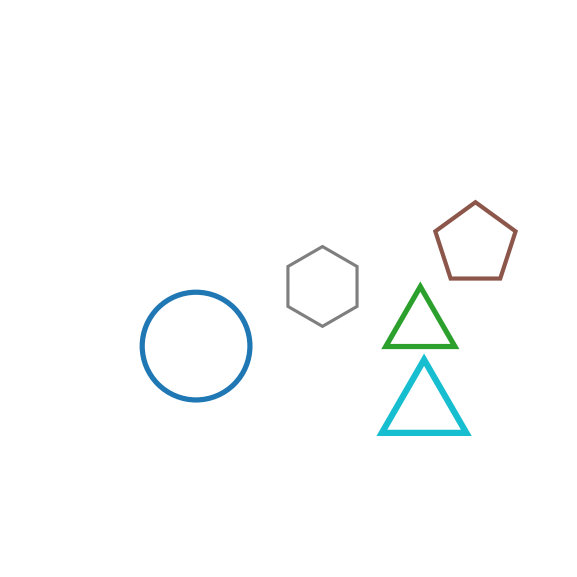[{"shape": "circle", "thickness": 2.5, "radius": 0.47, "center": [0.34, 0.4]}, {"shape": "triangle", "thickness": 2.5, "radius": 0.35, "center": [0.728, 0.434]}, {"shape": "pentagon", "thickness": 2, "radius": 0.37, "center": [0.823, 0.576]}, {"shape": "hexagon", "thickness": 1.5, "radius": 0.35, "center": [0.558, 0.503]}, {"shape": "triangle", "thickness": 3, "radius": 0.42, "center": [0.734, 0.292]}]